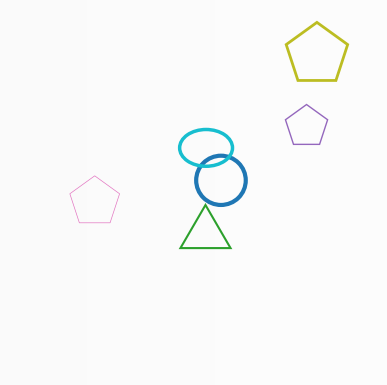[{"shape": "circle", "thickness": 3, "radius": 0.32, "center": [0.57, 0.532]}, {"shape": "triangle", "thickness": 1.5, "radius": 0.37, "center": [0.53, 0.393]}, {"shape": "pentagon", "thickness": 1, "radius": 0.29, "center": [0.791, 0.671]}, {"shape": "pentagon", "thickness": 0.5, "radius": 0.34, "center": [0.244, 0.476]}, {"shape": "pentagon", "thickness": 2, "radius": 0.42, "center": [0.818, 0.858]}, {"shape": "oval", "thickness": 2.5, "radius": 0.34, "center": [0.532, 0.616]}]